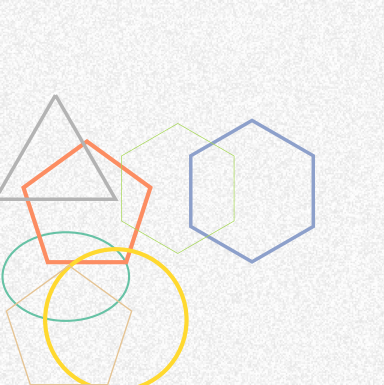[{"shape": "oval", "thickness": 1.5, "radius": 0.82, "center": [0.171, 0.282]}, {"shape": "pentagon", "thickness": 3, "radius": 0.87, "center": [0.226, 0.459]}, {"shape": "hexagon", "thickness": 2.5, "radius": 0.92, "center": [0.655, 0.504]}, {"shape": "hexagon", "thickness": 0.5, "radius": 0.84, "center": [0.462, 0.51]}, {"shape": "circle", "thickness": 3, "radius": 0.92, "center": [0.301, 0.169]}, {"shape": "pentagon", "thickness": 1, "radius": 0.86, "center": [0.179, 0.139]}, {"shape": "triangle", "thickness": 2.5, "radius": 0.9, "center": [0.144, 0.573]}]